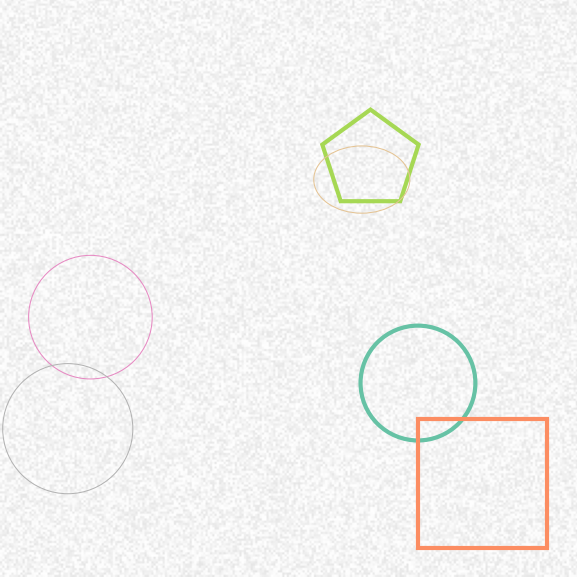[{"shape": "circle", "thickness": 2, "radius": 0.5, "center": [0.724, 0.336]}, {"shape": "square", "thickness": 2, "radius": 0.56, "center": [0.836, 0.162]}, {"shape": "circle", "thickness": 0.5, "radius": 0.54, "center": [0.157, 0.45]}, {"shape": "pentagon", "thickness": 2, "radius": 0.44, "center": [0.641, 0.722]}, {"shape": "oval", "thickness": 0.5, "radius": 0.42, "center": [0.626, 0.688]}, {"shape": "circle", "thickness": 0.5, "radius": 0.56, "center": [0.117, 0.257]}]